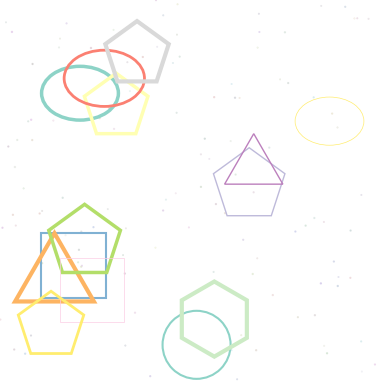[{"shape": "oval", "thickness": 2.5, "radius": 0.5, "center": [0.208, 0.758]}, {"shape": "circle", "thickness": 1.5, "radius": 0.44, "center": [0.511, 0.104]}, {"shape": "pentagon", "thickness": 2.5, "radius": 0.43, "center": [0.302, 0.723]}, {"shape": "pentagon", "thickness": 1, "radius": 0.49, "center": [0.647, 0.519]}, {"shape": "oval", "thickness": 2, "radius": 0.52, "center": [0.271, 0.797]}, {"shape": "square", "thickness": 1.5, "radius": 0.42, "center": [0.191, 0.309]}, {"shape": "triangle", "thickness": 3, "radius": 0.59, "center": [0.142, 0.276]}, {"shape": "pentagon", "thickness": 2.5, "radius": 0.49, "center": [0.22, 0.371]}, {"shape": "square", "thickness": 0.5, "radius": 0.42, "center": [0.239, 0.247]}, {"shape": "pentagon", "thickness": 3, "radius": 0.43, "center": [0.356, 0.859]}, {"shape": "triangle", "thickness": 1, "radius": 0.44, "center": [0.659, 0.565]}, {"shape": "hexagon", "thickness": 3, "radius": 0.49, "center": [0.557, 0.171]}, {"shape": "pentagon", "thickness": 2, "radius": 0.45, "center": [0.133, 0.154]}, {"shape": "oval", "thickness": 0.5, "radius": 0.45, "center": [0.856, 0.685]}]